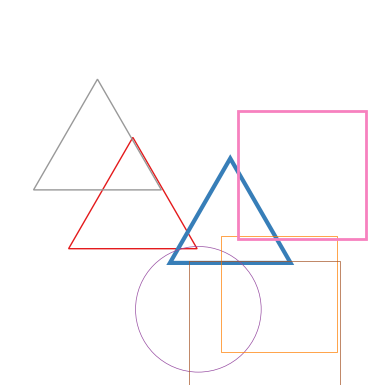[{"shape": "triangle", "thickness": 1, "radius": 0.96, "center": [0.345, 0.45]}, {"shape": "triangle", "thickness": 3, "radius": 0.9, "center": [0.598, 0.408]}, {"shape": "circle", "thickness": 0.5, "radius": 0.82, "center": [0.515, 0.197]}, {"shape": "square", "thickness": 0.5, "radius": 0.75, "center": [0.726, 0.235]}, {"shape": "square", "thickness": 0.5, "radius": 0.98, "center": [0.686, 0.127]}, {"shape": "square", "thickness": 2, "radius": 0.83, "center": [0.785, 0.546]}, {"shape": "triangle", "thickness": 1, "radius": 0.96, "center": [0.253, 0.603]}]